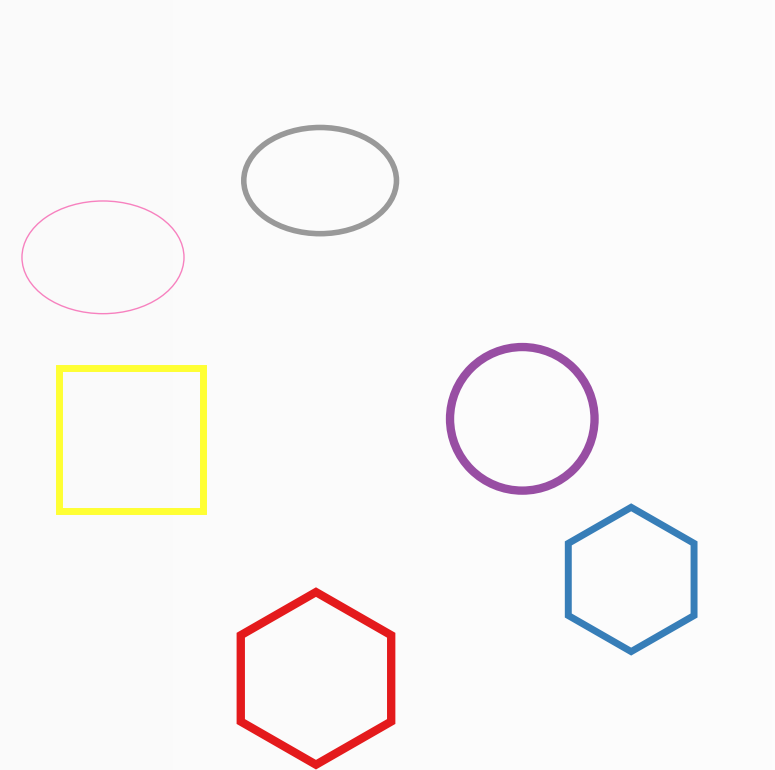[{"shape": "hexagon", "thickness": 3, "radius": 0.56, "center": [0.408, 0.119]}, {"shape": "hexagon", "thickness": 2.5, "radius": 0.47, "center": [0.814, 0.247]}, {"shape": "circle", "thickness": 3, "radius": 0.47, "center": [0.674, 0.456]}, {"shape": "square", "thickness": 2.5, "radius": 0.47, "center": [0.169, 0.429]}, {"shape": "oval", "thickness": 0.5, "radius": 0.52, "center": [0.133, 0.666]}, {"shape": "oval", "thickness": 2, "radius": 0.49, "center": [0.413, 0.765]}]